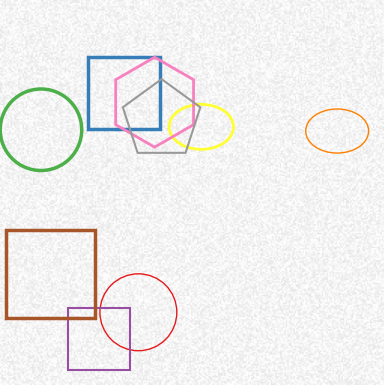[{"shape": "circle", "thickness": 1, "radius": 0.5, "center": [0.359, 0.189]}, {"shape": "square", "thickness": 2.5, "radius": 0.46, "center": [0.321, 0.758]}, {"shape": "circle", "thickness": 2.5, "radius": 0.53, "center": [0.106, 0.663]}, {"shape": "square", "thickness": 1.5, "radius": 0.4, "center": [0.257, 0.12]}, {"shape": "oval", "thickness": 1, "radius": 0.41, "center": [0.876, 0.66]}, {"shape": "oval", "thickness": 2, "radius": 0.42, "center": [0.523, 0.671]}, {"shape": "square", "thickness": 2.5, "radius": 0.58, "center": [0.132, 0.288]}, {"shape": "hexagon", "thickness": 2, "radius": 0.58, "center": [0.402, 0.735]}, {"shape": "pentagon", "thickness": 1.5, "radius": 0.53, "center": [0.42, 0.689]}]